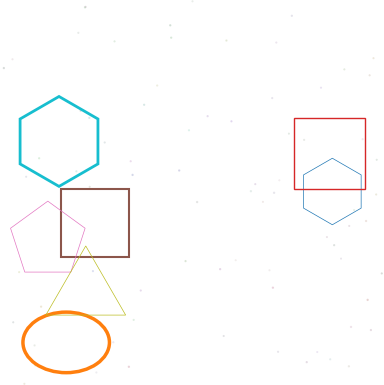[{"shape": "hexagon", "thickness": 0.5, "radius": 0.43, "center": [0.863, 0.503]}, {"shape": "oval", "thickness": 2.5, "radius": 0.56, "center": [0.172, 0.111]}, {"shape": "square", "thickness": 1, "radius": 0.46, "center": [0.855, 0.601]}, {"shape": "square", "thickness": 1.5, "radius": 0.44, "center": [0.247, 0.421]}, {"shape": "pentagon", "thickness": 0.5, "radius": 0.51, "center": [0.124, 0.376]}, {"shape": "triangle", "thickness": 0.5, "radius": 0.6, "center": [0.223, 0.241]}, {"shape": "hexagon", "thickness": 2, "radius": 0.58, "center": [0.153, 0.633]}]